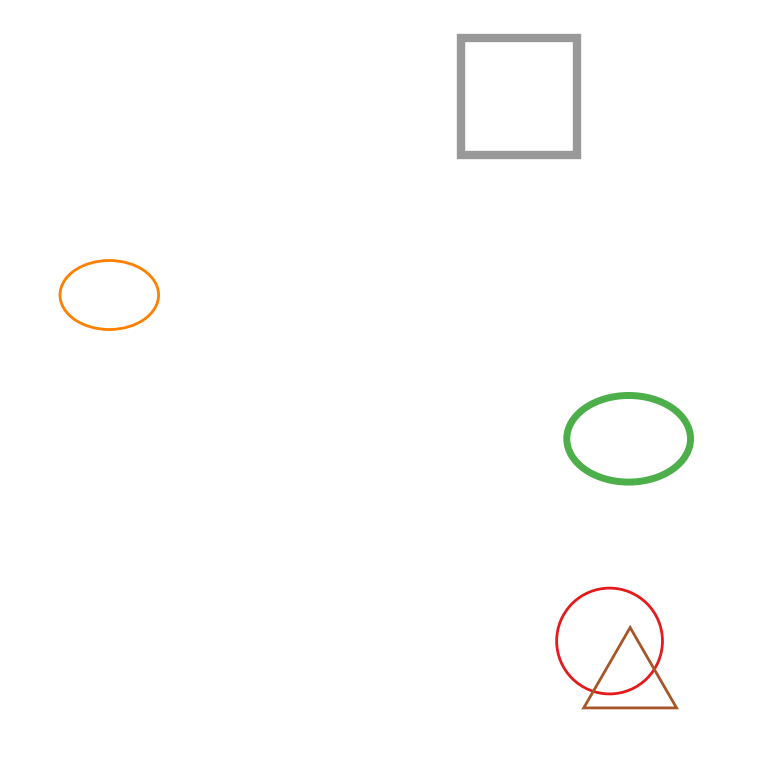[{"shape": "circle", "thickness": 1, "radius": 0.34, "center": [0.792, 0.168]}, {"shape": "oval", "thickness": 2.5, "radius": 0.4, "center": [0.816, 0.43]}, {"shape": "oval", "thickness": 1, "radius": 0.32, "center": [0.142, 0.617]}, {"shape": "triangle", "thickness": 1, "radius": 0.35, "center": [0.818, 0.115]}, {"shape": "square", "thickness": 3, "radius": 0.38, "center": [0.674, 0.875]}]